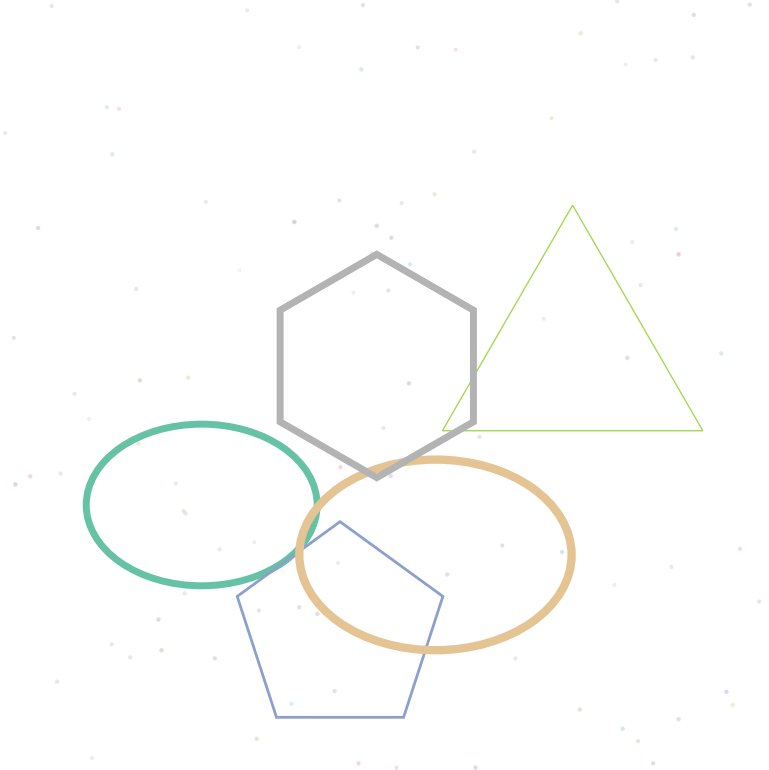[{"shape": "oval", "thickness": 2.5, "radius": 0.75, "center": [0.262, 0.344]}, {"shape": "pentagon", "thickness": 1, "radius": 0.7, "center": [0.442, 0.182]}, {"shape": "triangle", "thickness": 0.5, "radius": 0.98, "center": [0.744, 0.538]}, {"shape": "oval", "thickness": 3, "radius": 0.88, "center": [0.566, 0.279]}, {"shape": "hexagon", "thickness": 2.5, "radius": 0.72, "center": [0.489, 0.525]}]